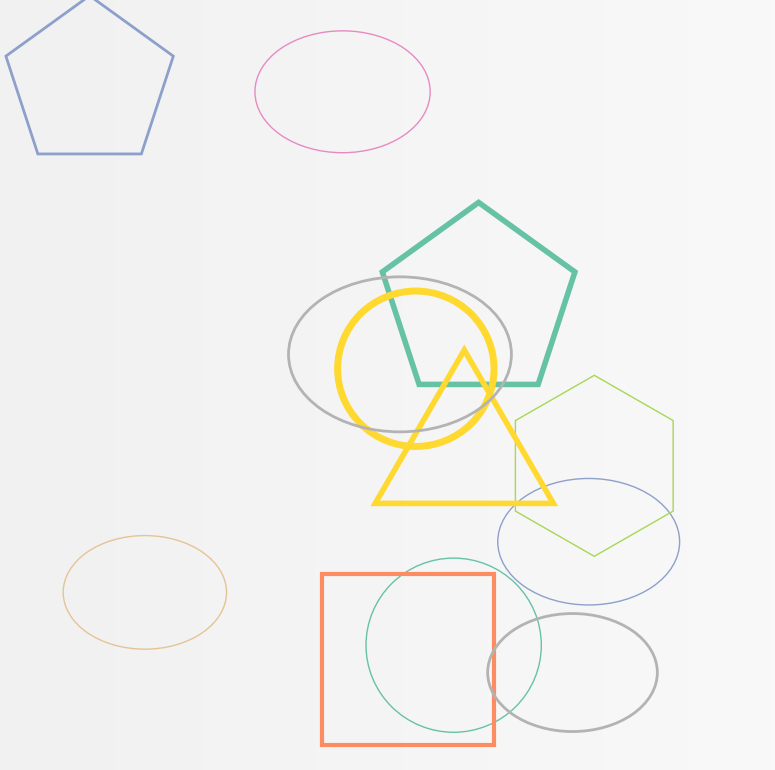[{"shape": "pentagon", "thickness": 2, "radius": 0.65, "center": [0.618, 0.606]}, {"shape": "circle", "thickness": 0.5, "radius": 0.57, "center": [0.585, 0.162]}, {"shape": "square", "thickness": 1.5, "radius": 0.55, "center": [0.527, 0.143]}, {"shape": "pentagon", "thickness": 1, "radius": 0.57, "center": [0.116, 0.892]}, {"shape": "oval", "thickness": 0.5, "radius": 0.59, "center": [0.76, 0.296]}, {"shape": "oval", "thickness": 0.5, "radius": 0.57, "center": [0.442, 0.881]}, {"shape": "hexagon", "thickness": 0.5, "radius": 0.59, "center": [0.767, 0.395]}, {"shape": "triangle", "thickness": 2, "radius": 0.66, "center": [0.599, 0.413]}, {"shape": "circle", "thickness": 2.5, "radius": 0.5, "center": [0.537, 0.521]}, {"shape": "oval", "thickness": 0.5, "radius": 0.53, "center": [0.187, 0.231]}, {"shape": "oval", "thickness": 1, "radius": 0.72, "center": [0.516, 0.54]}, {"shape": "oval", "thickness": 1, "radius": 0.55, "center": [0.739, 0.127]}]